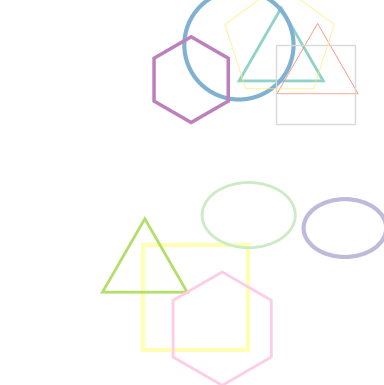[{"shape": "triangle", "thickness": 2, "radius": 0.63, "center": [0.73, 0.853]}, {"shape": "square", "thickness": 3, "radius": 0.68, "center": [0.508, 0.228]}, {"shape": "oval", "thickness": 3, "radius": 0.54, "center": [0.896, 0.408]}, {"shape": "triangle", "thickness": 0.5, "radius": 0.61, "center": [0.825, 0.817]}, {"shape": "circle", "thickness": 3, "radius": 0.71, "center": [0.621, 0.883]}, {"shape": "triangle", "thickness": 2, "radius": 0.64, "center": [0.376, 0.305]}, {"shape": "hexagon", "thickness": 2, "radius": 0.74, "center": [0.577, 0.146]}, {"shape": "square", "thickness": 1, "radius": 0.51, "center": [0.82, 0.781]}, {"shape": "hexagon", "thickness": 2.5, "radius": 0.56, "center": [0.496, 0.793]}, {"shape": "oval", "thickness": 2, "radius": 0.61, "center": [0.646, 0.441]}, {"shape": "pentagon", "thickness": 0.5, "radius": 0.75, "center": [0.726, 0.89]}]